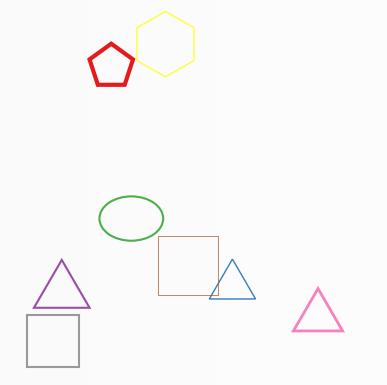[{"shape": "pentagon", "thickness": 3, "radius": 0.29, "center": [0.287, 0.827]}, {"shape": "triangle", "thickness": 1, "radius": 0.34, "center": [0.6, 0.258]}, {"shape": "oval", "thickness": 1.5, "radius": 0.41, "center": [0.339, 0.432]}, {"shape": "triangle", "thickness": 1.5, "radius": 0.41, "center": [0.159, 0.242]}, {"shape": "hexagon", "thickness": 1, "radius": 0.43, "center": [0.427, 0.885]}, {"shape": "square", "thickness": 0.5, "radius": 0.38, "center": [0.485, 0.31]}, {"shape": "triangle", "thickness": 2, "radius": 0.37, "center": [0.821, 0.177]}, {"shape": "square", "thickness": 1.5, "radius": 0.34, "center": [0.137, 0.114]}]